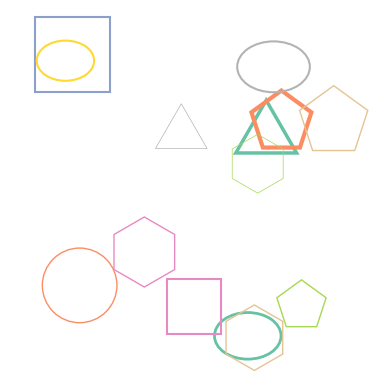[{"shape": "triangle", "thickness": 2.5, "radius": 0.46, "center": [0.691, 0.648]}, {"shape": "oval", "thickness": 2, "radius": 0.43, "center": [0.644, 0.128]}, {"shape": "pentagon", "thickness": 3, "radius": 0.41, "center": [0.731, 0.683]}, {"shape": "circle", "thickness": 1, "radius": 0.48, "center": [0.207, 0.259]}, {"shape": "square", "thickness": 1.5, "radius": 0.49, "center": [0.188, 0.859]}, {"shape": "hexagon", "thickness": 1, "radius": 0.45, "center": [0.375, 0.345]}, {"shape": "square", "thickness": 1.5, "radius": 0.36, "center": [0.504, 0.204]}, {"shape": "pentagon", "thickness": 1, "radius": 0.34, "center": [0.783, 0.206]}, {"shape": "hexagon", "thickness": 0.5, "radius": 0.38, "center": [0.669, 0.575]}, {"shape": "oval", "thickness": 1.5, "radius": 0.37, "center": [0.17, 0.842]}, {"shape": "pentagon", "thickness": 1, "radius": 0.47, "center": [0.867, 0.684]}, {"shape": "hexagon", "thickness": 1, "radius": 0.43, "center": [0.661, 0.123]}, {"shape": "oval", "thickness": 1.5, "radius": 0.47, "center": [0.71, 0.826]}, {"shape": "triangle", "thickness": 0.5, "radius": 0.39, "center": [0.471, 0.653]}]